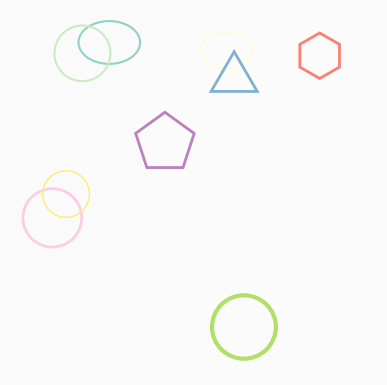[{"shape": "oval", "thickness": 1.5, "radius": 0.4, "center": [0.282, 0.89]}, {"shape": "oval", "thickness": 0.5, "radius": 0.34, "center": [0.583, 0.868]}, {"shape": "hexagon", "thickness": 2, "radius": 0.3, "center": [0.825, 0.855]}, {"shape": "triangle", "thickness": 2, "radius": 0.34, "center": [0.604, 0.797]}, {"shape": "circle", "thickness": 3, "radius": 0.41, "center": [0.63, 0.151]}, {"shape": "circle", "thickness": 2, "radius": 0.38, "center": [0.135, 0.434]}, {"shape": "pentagon", "thickness": 2, "radius": 0.4, "center": [0.426, 0.629]}, {"shape": "circle", "thickness": 1.5, "radius": 0.36, "center": [0.213, 0.861]}, {"shape": "circle", "thickness": 1, "radius": 0.3, "center": [0.17, 0.496]}]